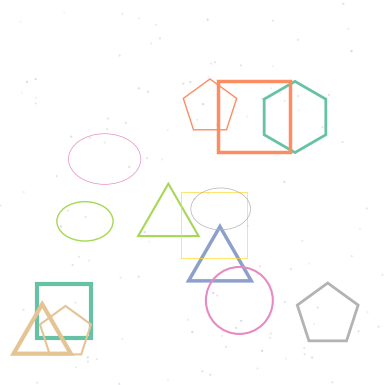[{"shape": "hexagon", "thickness": 2, "radius": 0.46, "center": [0.766, 0.696]}, {"shape": "square", "thickness": 3, "radius": 0.35, "center": [0.167, 0.193]}, {"shape": "square", "thickness": 2.5, "radius": 0.47, "center": [0.659, 0.698]}, {"shape": "pentagon", "thickness": 1, "radius": 0.36, "center": [0.545, 0.722]}, {"shape": "triangle", "thickness": 2.5, "radius": 0.47, "center": [0.571, 0.318]}, {"shape": "circle", "thickness": 1.5, "radius": 0.43, "center": [0.622, 0.22]}, {"shape": "oval", "thickness": 0.5, "radius": 0.47, "center": [0.272, 0.587]}, {"shape": "triangle", "thickness": 1.5, "radius": 0.45, "center": [0.437, 0.432]}, {"shape": "oval", "thickness": 1, "radius": 0.37, "center": [0.221, 0.425]}, {"shape": "square", "thickness": 0.5, "radius": 0.43, "center": [0.556, 0.417]}, {"shape": "pentagon", "thickness": 1.5, "radius": 0.35, "center": [0.17, 0.136]}, {"shape": "triangle", "thickness": 3, "radius": 0.43, "center": [0.11, 0.124]}, {"shape": "oval", "thickness": 0.5, "radius": 0.39, "center": [0.573, 0.457]}, {"shape": "pentagon", "thickness": 2, "radius": 0.42, "center": [0.851, 0.182]}]